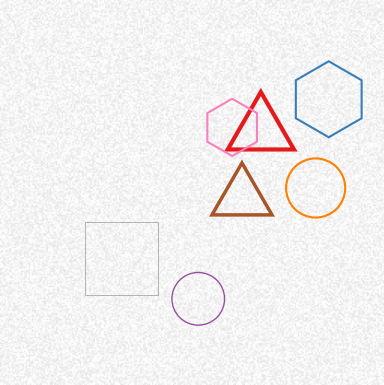[{"shape": "triangle", "thickness": 3, "radius": 0.5, "center": [0.678, 0.661]}, {"shape": "hexagon", "thickness": 1.5, "radius": 0.49, "center": [0.854, 0.742]}, {"shape": "circle", "thickness": 1, "radius": 0.34, "center": [0.515, 0.224]}, {"shape": "circle", "thickness": 1.5, "radius": 0.38, "center": [0.82, 0.512]}, {"shape": "triangle", "thickness": 2.5, "radius": 0.45, "center": [0.629, 0.487]}, {"shape": "hexagon", "thickness": 1.5, "radius": 0.37, "center": [0.603, 0.669]}, {"shape": "square", "thickness": 0.5, "radius": 0.47, "center": [0.315, 0.328]}]